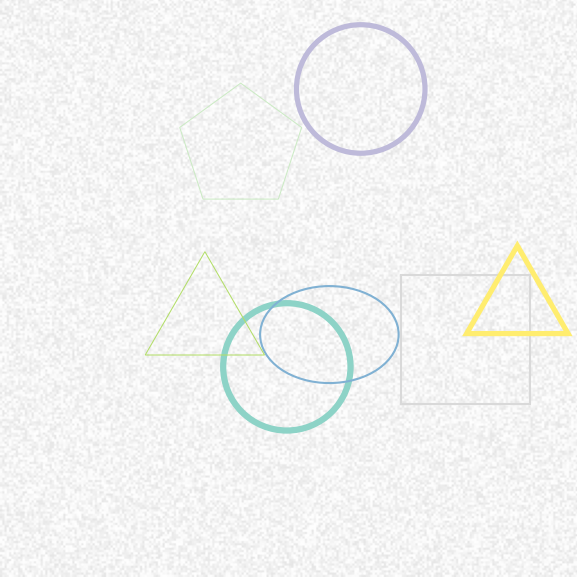[{"shape": "circle", "thickness": 3, "radius": 0.55, "center": [0.497, 0.364]}, {"shape": "circle", "thickness": 2.5, "radius": 0.56, "center": [0.625, 0.845]}, {"shape": "oval", "thickness": 1, "radius": 0.6, "center": [0.57, 0.42]}, {"shape": "triangle", "thickness": 0.5, "radius": 0.6, "center": [0.355, 0.444]}, {"shape": "square", "thickness": 1, "radius": 0.56, "center": [0.806, 0.411]}, {"shape": "pentagon", "thickness": 0.5, "radius": 0.55, "center": [0.417, 0.744]}, {"shape": "triangle", "thickness": 2.5, "radius": 0.51, "center": [0.896, 0.472]}]